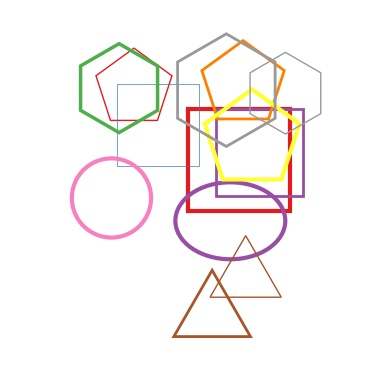[{"shape": "pentagon", "thickness": 1, "radius": 0.52, "center": [0.348, 0.771]}, {"shape": "square", "thickness": 3, "radius": 0.67, "center": [0.621, 0.585]}, {"shape": "square", "thickness": 0.5, "radius": 0.53, "center": [0.411, 0.676]}, {"shape": "hexagon", "thickness": 2.5, "radius": 0.58, "center": [0.309, 0.771]}, {"shape": "oval", "thickness": 3, "radius": 0.71, "center": [0.598, 0.427]}, {"shape": "square", "thickness": 2, "radius": 0.56, "center": [0.674, 0.604]}, {"shape": "pentagon", "thickness": 2, "radius": 0.56, "center": [0.631, 0.782]}, {"shape": "pentagon", "thickness": 3, "radius": 0.65, "center": [0.655, 0.639]}, {"shape": "triangle", "thickness": 1, "radius": 0.53, "center": [0.638, 0.281]}, {"shape": "triangle", "thickness": 2, "radius": 0.57, "center": [0.551, 0.183]}, {"shape": "circle", "thickness": 3, "radius": 0.51, "center": [0.29, 0.486]}, {"shape": "hexagon", "thickness": 1, "radius": 0.53, "center": [0.741, 0.758]}, {"shape": "hexagon", "thickness": 2, "radius": 0.73, "center": [0.588, 0.766]}]